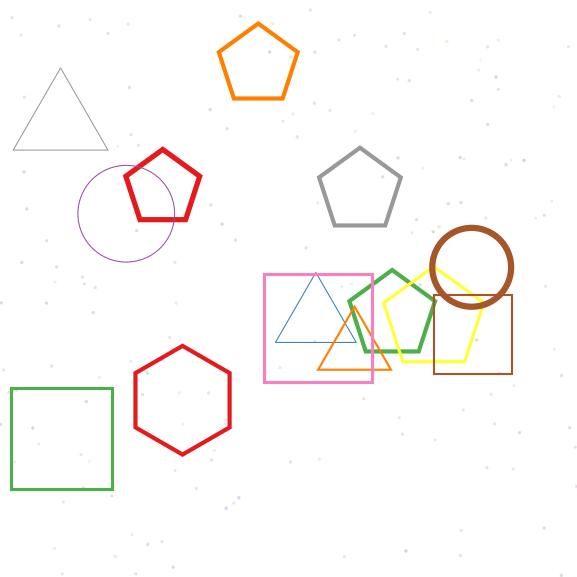[{"shape": "hexagon", "thickness": 2, "radius": 0.47, "center": [0.316, 0.306]}, {"shape": "pentagon", "thickness": 2.5, "radius": 0.34, "center": [0.282, 0.673]}, {"shape": "triangle", "thickness": 0.5, "radius": 0.4, "center": [0.547, 0.447]}, {"shape": "square", "thickness": 1.5, "radius": 0.44, "center": [0.106, 0.24]}, {"shape": "pentagon", "thickness": 2, "radius": 0.39, "center": [0.679, 0.454]}, {"shape": "circle", "thickness": 0.5, "radius": 0.42, "center": [0.219, 0.629]}, {"shape": "pentagon", "thickness": 2, "radius": 0.36, "center": [0.447, 0.887]}, {"shape": "triangle", "thickness": 1, "radius": 0.36, "center": [0.614, 0.395]}, {"shape": "pentagon", "thickness": 1.5, "radius": 0.46, "center": [0.751, 0.447]}, {"shape": "circle", "thickness": 3, "radius": 0.34, "center": [0.817, 0.536]}, {"shape": "square", "thickness": 1, "radius": 0.34, "center": [0.818, 0.42]}, {"shape": "square", "thickness": 1.5, "radius": 0.47, "center": [0.551, 0.431]}, {"shape": "triangle", "thickness": 0.5, "radius": 0.47, "center": [0.105, 0.787]}, {"shape": "pentagon", "thickness": 2, "radius": 0.37, "center": [0.623, 0.669]}]